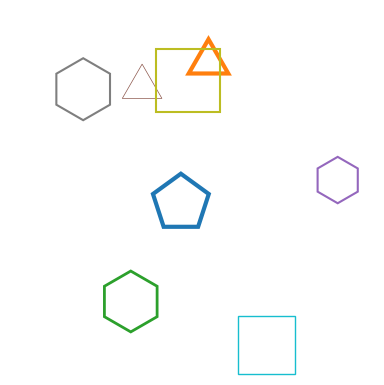[{"shape": "pentagon", "thickness": 3, "radius": 0.38, "center": [0.47, 0.473]}, {"shape": "triangle", "thickness": 3, "radius": 0.3, "center": [0.542, 0.839]}, {"shape": "hexagon", "thickness": 2, "radius": 0.4, "center": [0.34, 0.217]}, {"shape": "hexagon", "thickness": 1.5, "radius": 0.3, "center": [0.877, 0.532]}, {"shape": "triangle", "thickness": 0.5, "radius": 0.3, "center": [0.369, 0.774]}, {"shape": "hexagon", "thickness": 1.5, "radius": 0.4, "center": [0.216, 0.768]}, {"shape": "square", "thickness": 1.5, "radius": 0.41, "center": [0.487, 0.791]}, {"shape": "square", "thickness": 1, "radius": 0.37, "center": [0.692, 0.104]}]